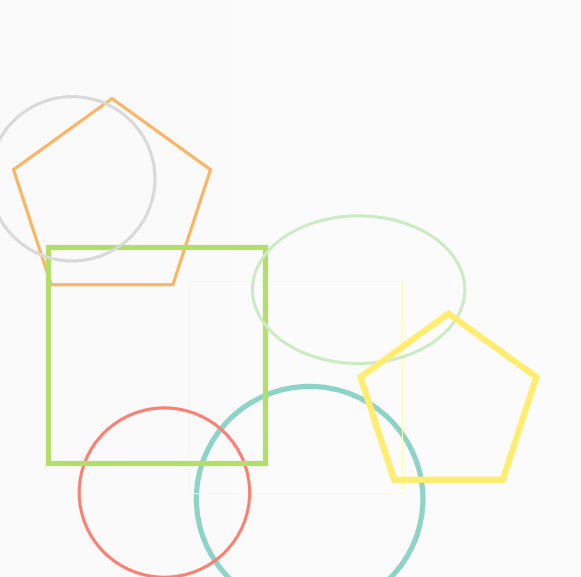[{"shape": "circle", "thickness": 2.5, "radius": 0.97, "center": [0.533, 0.135]}, {"shape": "square", "thickness": 0.5, "radius": 0.92, "center": [0.509, 0.329]}, {"shape": "circle", "thickness": 1.5, "radius": 0.73, "center": [0.283, 0.146]}, {"shape": "pentagon", "thickness": 1.5, "radius": 0.89, "center": [0.193, 0.65]}, {"shape": "square", "thickness": 2.5, "radius": 0.93, "center": [0.269, 0.384]}, {"shape": "circle", "thickness": 1.5, "radius": 0.71, "center": [0.124, 0.69]}, {"shape": "oval", "thickness": 1.5, "radius": 0.91, "center": [0.617, 0.498]}, {"shape": "pentagon", "thickness": 3, "radius": 0.8, "center": [0.772, 0.297]}]